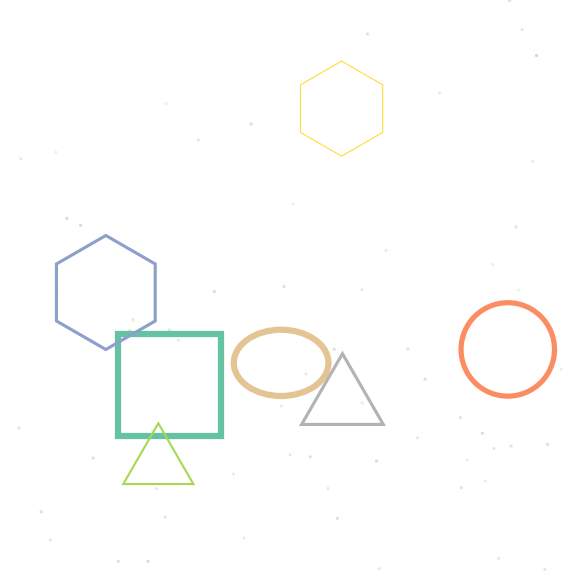[{"shape": "square", "thickness": 3, "radius": 0.44, "center": [0.294, 0.333]}, {"shape": "circle", "thickness": 2.5, "radius": 0.4, "center": [0.879, 0.394]}, {"shape": "hexagon", "thickness": 1.5, "radius": 0.49, "center": [0.183, 0.493]}, {"shape": "triangle", "thickness": 1, "radius": 0.35, "center": [0.274, 0.196]}, {"shape": "hexagon", "thickness": 0.5, "radius": 0.41, "center": [0.591, 0.811]}, {"shape": "oval", "thickness": 3, "radius": 0.41, "center": [0.487, 0.371]}, {"shape": "triangle", "thickness": 1.5, "radius": 0.41, "center": [0.593, 0.305]}]